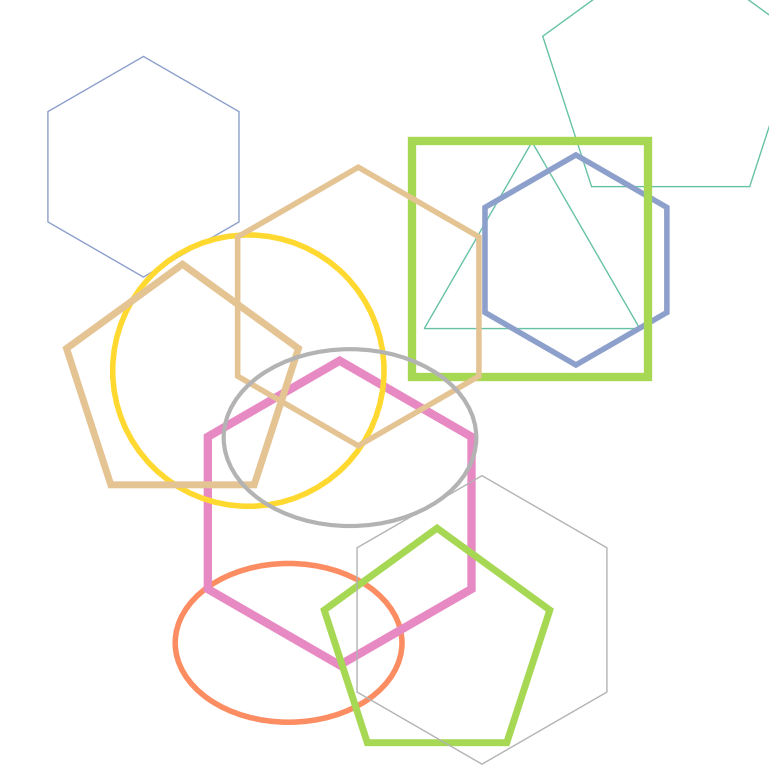[{"shape": "triangle", "thickness": 0.5, "radius": 0.81, "center": [0.691, 0.654]}, {"shape": "pentagon", "thickness": 0.5, "radius": 0.87, "center": [0.871, 0.899]}, {"shape": "oval", "thickness": 2, "radius": 0.74, "center": [0.375, 0.165]}, {"shape": "hexagon", "thickness": 2, "radius": 0.68, "center": [0.748, 0.662]}, {"shape": "hexagon", "thickness": 0.5, "radius": 0.72, "center": [0.186, 0.783]}, {"shape": "hexagon", "thickness": 3, "radius": 0.99, "center": [0.441, 0.334]}, {"shape": "square", "thickness": 3, "radius": 0.77, "center": [0.688, 0.663]}, {"shape": "pentagon", "thickness": 2.5, "radius": 0.77, "center": [0.568, 0.16]}, {"shape": "circle", "thickness": 2, "radius": 0.88, "center": [0.323, 0.519]}, {"shape": "hexagon", "thickness": 2, "radius": 0.9, "center": [0.465, 0.602]}, {"shape": "pentagon", "thickness": 2.5, "radius": 0.79, "center": [0.237, 0.498]}, {"shape": "oval", "thickness": 1.5, "radius": 0.82, "center": [0.455, 0.432]}, {"shape": "hexagon", "thickness": 0.5, "radius": 0.94, "center": [0.626, 0.195]}]